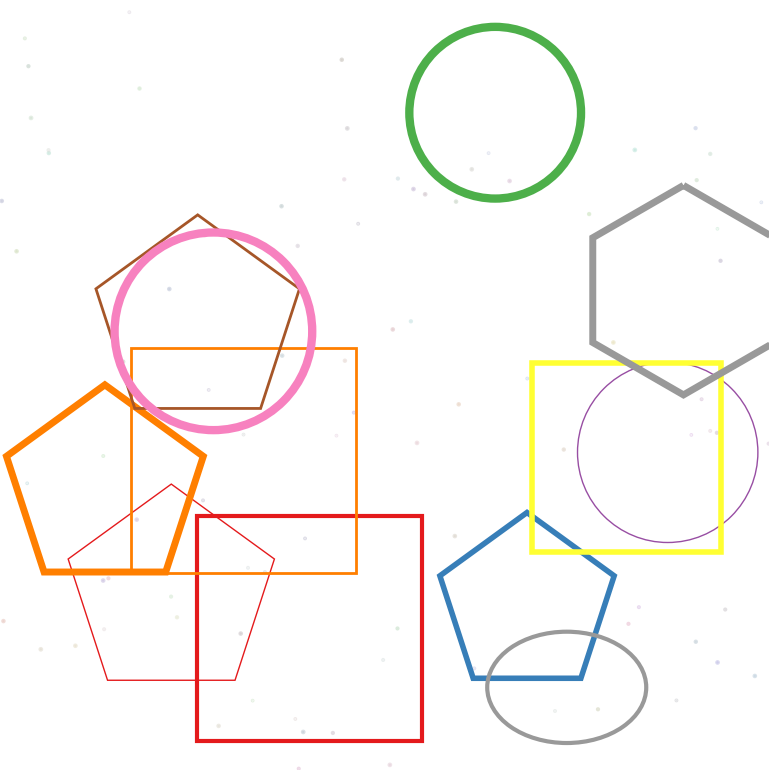[{"shape": "square", "thickness": 1.5, "radius": 0.73, "center": [0.402, 0.183]}, {"shape": "pentagon", "thickness": 0.5, "radius": 0.7, "center": [0.222, 0.23]}, {"shape": "pentagon", "thickness": 2, "radius": 0.59, "center": [0.684, 0.215]}, {"shape": "circle", "thickness": 3, "radius": 0.56, "center": [0.643, 0.854]}, {"shape": "circle", "thickness": 0.5, "radius": 0.59, "center": [0.867, 0.413]}, {"shape": "square", "thickness": 1, "radius": 0.73, "center": [0.316, 0.402]}, {"shape": "pentagon", "thickness": 2.5, "radius": 0.67, "center": [0.136, 0.366]}, {"shape": "square", "thickness": 2, "radius": 0.61, "center": [0.814, 0.406]}, {"shape": "pentagon", "thickness": 1, "radius": 0.69, "center": [0.257, 0.582]}, {"shape": "circle", "thickness": 3, "radius": 0.64, "center": [0.277, 0.57]}, {"shape": "hexagon", "thickness": 2.5, "radius": 0.68, "center": [0.888, 0.623]}, {"shape": "oval", "thickness": 1.5, "radius": 0.52, "center": [0.736, 0.107]}]